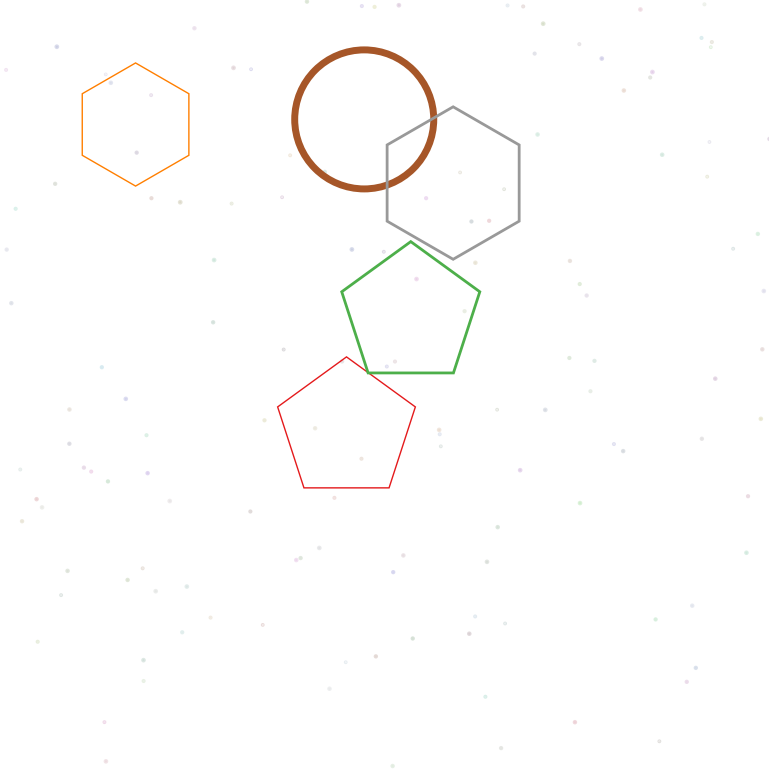[{"shape": "pentagon", "thickness": 0.5, "radius": 0.47, "center": [0.45, 0.442]}, {"shape": "pentagon", "thickness": 1, "radius": 0.47, "center": [0.533, 0.592]}, {"shape": "hexagon", "thickness": 0.5, "radius": 0.4, "center": [0.176, 0.838]}, {"shape": "circle", "thickness": 2.5, "radius": 0.45, "center": [0.473, 0.845]}, {"shape": "hexagon", "thickness": 1, "radius": 0.5, "center": [0.589, 0.762]}]